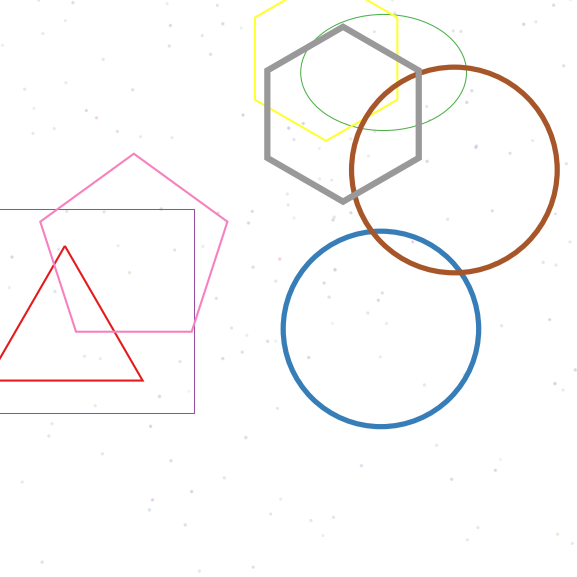[{"shape": "triangle", "thickness": 1, "radius": 0.78, "center": [0.112, 0.418]}, {"shape": "circle", "thickness": 2.5, "radius": 0.85, "center": [0.66, 0.43]}, {"shape": "oval", "thickness": 0.5, "radius": 0.72, "center": [0.664, 0.874]}, {"shape": "square", "thickness": 0.5, "radius": 0.88, "center": [0.16, 0.461]}, {"shape": "hexagon", "thickness": 1, "radius": 0.71, "center": [0.565, 0.898]}, {"shape": "circle", "thickness": 2.5, "radius": 0.89, "center": [0.787, 0.705]}, {"shape": "pentagon", "thickness": 1, "radius": 0.85, "center": [0.232, 0.563]}, {"shape": "hexagon", "thickness": 3, "radius": 0.76, "center": [0.594, 0.801]}]